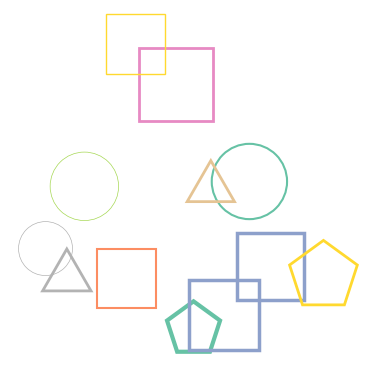[{"shape": "circle", "thickness": 1.5, "radius": 0.49, "center": [0.648, 0.529]}, {"shape": "pentagon", "thickness": 3, "radius": 0.36, "center": [0.503, 0.145]}, {"shape": "square", "thickness": 1.5, "radius": 0.38, "center": [0.329, 0.277]}, {"shape": "square", "thickness": 2.5, "radius": 0.45, "center": [0.581, 0.181]}, {"shape": "square", "thickness": 2.5, "radius": 0.44, "center": [0.704, 0.307]}, {"shape": "square", "thickness": 2, "radius": 0.48, "center": [0.456, 0.78]}, {"shape": "circle", "thickness": 0.5, "radius": 0.44, "center": [0.219, 0.516]}, {"shape": "square", "thickness": 1, "radius": 0.39, "center": [0.351, 0.886]}, {"shape": "pentagon", "thickness": 2, "radius": 0.46, "center": [0.84, 0.283]}, {"shape": "triangle", "thickness": 2, "radius": 0.35, "center": [0.548, 0.512]}, {"shape": "circle", "thickness": 0.5, "radius": 0.35, "center": [0.118, 0.354]}, {"shape": "triangle", "thickness": 2, "radius": 0.36, "center": [0.174, 0.281]}]